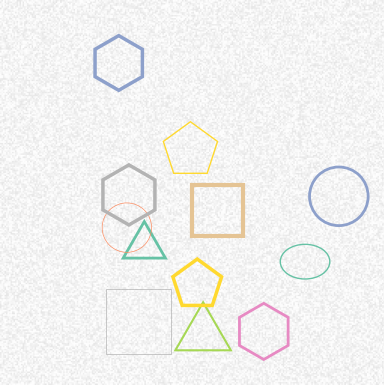[{"shape": "oval", "thickness": 1, "radius": 0.32, "center": [0.792, 0.32]}, {"shape": "triangle", "thickness": 2, "radius": 0.32, "center": [0.375, 0.361]}, {"shape": "circle", "thickness": 0.5, "radius": 0.32, "center": [0.33, 0.409]}, {"shape": "hexagon", "thickness": 2.5, "radius": 0.35, "center": [0.308, 0.836]}, {"shape": "circle", "thickness": 2, "radius": 0.38, "center": [0.88, 0.49]}, {"shape": "hexagon", "thickness": 2, "radius": 0.36, "center": [0.685, 0.139]}, {"shape": "triangle", "thickness": 1.5, "radius": 0.42, "center": [0.528, 0.132]}, {"shape": "pentagon", "thickness": 2.5, "radius": 0.33, "center": [0.512, 0.261]}, {"shape": "pentagon", "thickness": 1, "radius": 0.37, "center": [0.495, 0.61]}, {"shape": "square", "thickness": 3, "radius": 0.33, "center": [0.566, 0.452]}, {"shape": "hexagon", "thickness": 2.5, "radius": 0.39, "center": [0.335, 0.494]}, {"shape": "square", "thickness": 0.5, "radius": 0.42, "center": [0.359, 0.165]}]